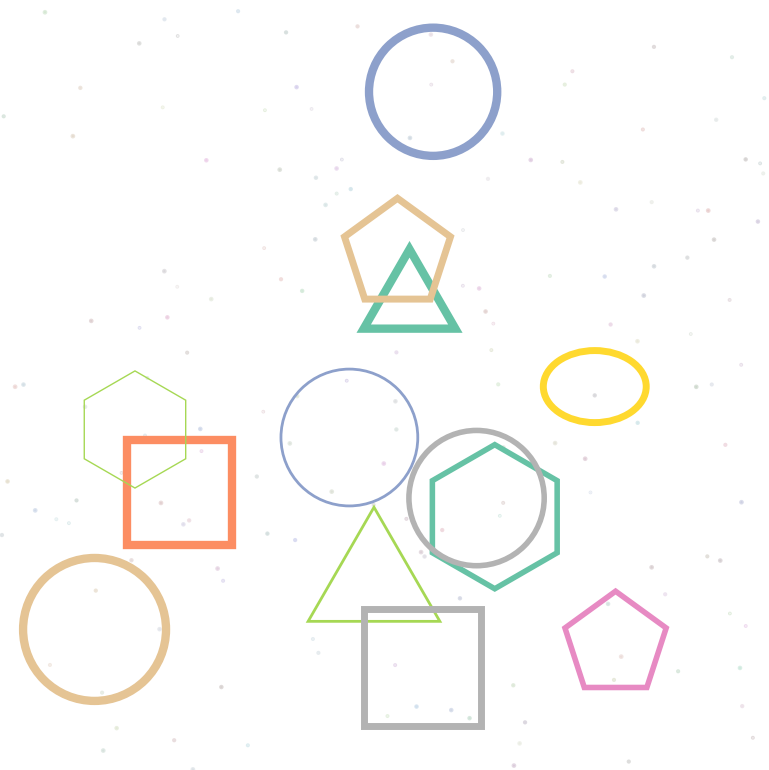[{"shape": "hexagon", "thickness": 2, "radius": 0.47, "center": [0.643, 0.329]}, {"shape": "triangle", "thickness": 3, "radius": 0.34, "center": [0.532, 0.608]}, {"shape": "square", "thickness": 3, "radius": 0.34, "center": [0.233, 0.36]}, {"shape": "circle", "thickness": 3, "radius": 0.42, "center": [0.562, 0.881]}, {"shape": "circle", "thickness": 1, "radius": 0.44, "center": [0.454, 0.432]}, {"shape": "pentagon", "thickness": 2, "radius": 0.35, "center": [0.799, 0.163]}, {"shape": "hexagon", "thickness": 0.5, "radius": 0.38, "center": [0.175, 0.442]}, {"shape": "triangle", "thickness": 1, "radius": 0.49, "center": [0.486, 0.242]}, {"shape": "oval", "thickness": 2.5, "radius": 0.33, "center": [0.772, 0.498]}, {"shape": "circle", "thickness": 3, "radius": 0.46, "center": [0.123, 0.183]}, {"shape": "pentagon", "thickness": 2.5, "radius": 0.36, "center": [0.516, 0.67]}, {"shape": "circle", "thickness": 2, "radius": 0.44, "center": [0.619, 0.353]}, {"shape": "square", "thickness": 2.5, "radius": 0.38, "center": [0.548, 0.133]}]